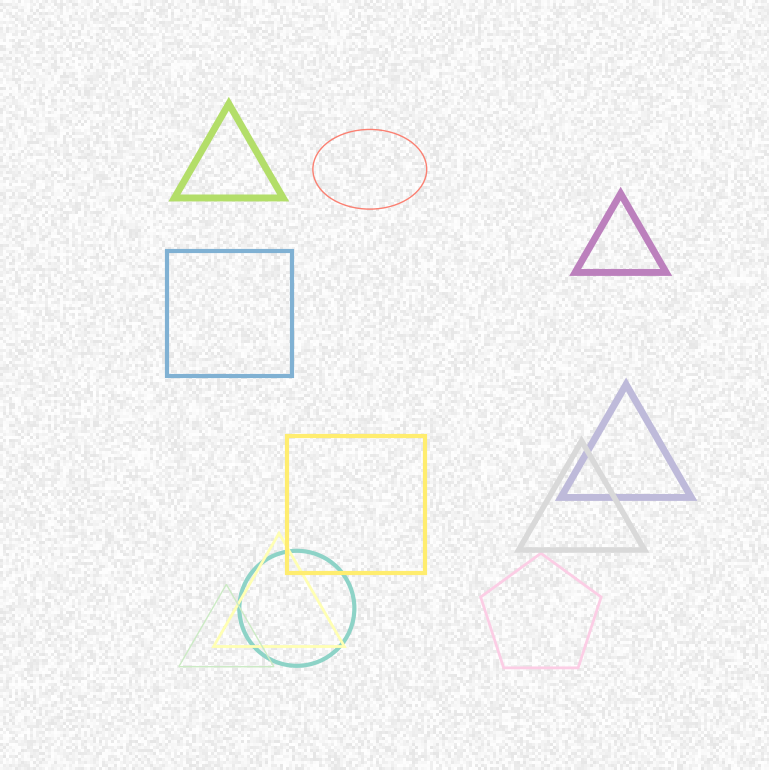[{"shape": "circle", "thickness": 1.5, "radius": 0.37, "center": [0.386, 0.21]}, {"shape": "triangle", "thickness": 1, "radius": 0.49, "center": [0.362, 0.209]}, {"shape": "triangle", "thickness": 2.5, "radius": 0.49, "center": [0.813, 0.403]}, {"shape": "oval", "thickness": 0.5, "radius": 0.37, "center": [0.48, 0.78]}, {"shape": "square", "thickness": 1.5, "radius": 0.41, "center": [0.298, 0.593]}, {"shape": "triangle", "thickness": 2.5, "radius": 0.41, "center": [0.297, 0.784]}, {"shape": "pentagon", "thickness": 1, "radius": 0.41, "center": [0.702, 0.199]}, {"shape": "triangle", "thickness": 2, "radius": 0.47, "center": [0.755, 0.333]}, {"shape": "triangle", "thickness": 2.5, "radius": 0.34, "center": [0.806, 0.68]}, {"shape": "triangle", "thickness": 0.5, "radius": 0.36, "center": [0.294, 0.17]}, {"shape": "square", "thickness": 1.5, "radius": 0.45, "center": [0.462, 0.345]}]